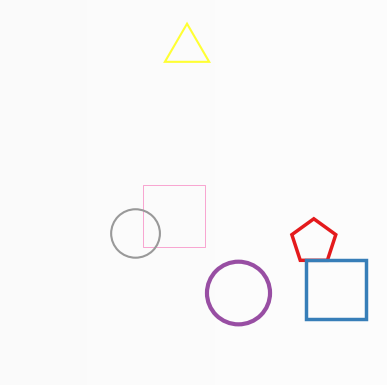[{"shape": "pentagon", "thickness": 2.5, "radius": 0.3, "center": [0.81, 0.372]}, {"shape": "square", "thickness": 2.5, "radius": 0.39, "center": [0.868, 0.248]}, {"shape": "circle", "thickness": 3, "radius": 0.41, "center": [0.615, 0.239]}, {"shape": "triangle", "thickness": 1.5, "radius": 0.33, "center": [0.483, 0.872]}, {"shape": "square", "thickness": 0.5, "radius": 0.4, "center": [0.449, 0.439]}, {"shape": "circle", "thickness": 1.5, "radius": 0.31, "center": [0.35, 0.394]}]